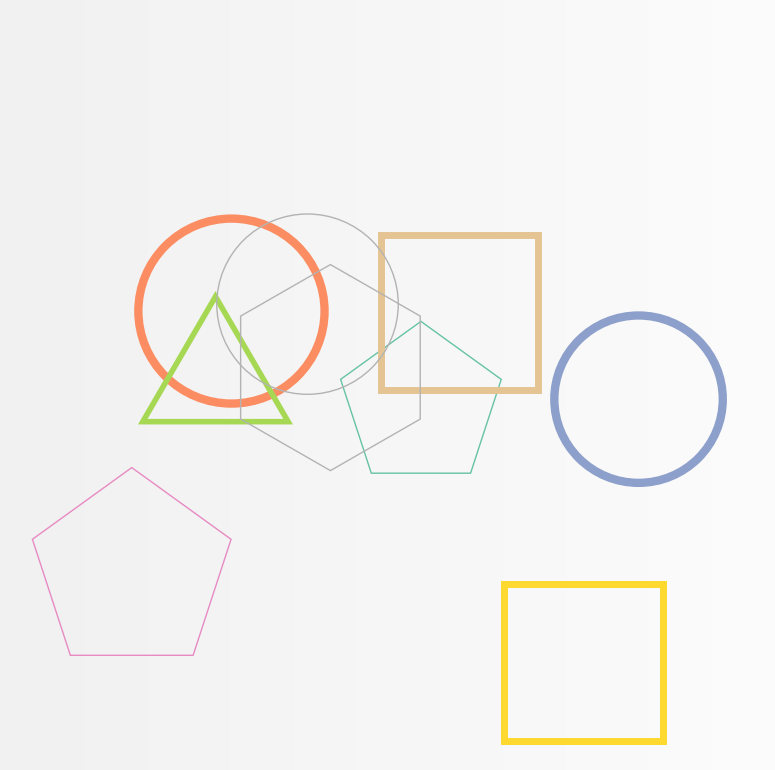[{"shape": "pentagon", "thickness": 0.5, "radius": 0.54, "center": [0.543, 0.474]}, {"shape": "circle", "thickness": 3, "radius": 0.6, "center": [0.299, 0.596]}, {"shape": "circle", "thickness": 3, "radius": 0.54, "center": [0.824, 0.482]}, {"shape": "pentagon", "thickness": 0.5, "radius": 0.67, "center": [0.17, 0.258]}, {"shape": "triangle", "thickness": 2, "radius": 0.54, "center": [0.278, 0.507]}, {"shape": "square", "thickness": 2.5, "radius": 0.51, "center": [0.753, 0.139]}, {"shape": "square", "thickness": 2.5, "radius": 0.51, "center": [0.593, 0.594]}, {"shape": "hexagon", "thickness": 0.5, "radius": 0.67, "center": [0.426, 0.523]}, {"shape": "circle", "thickness": 0.5, "radius": 0.59, "center": [0.397, 0.605]}]